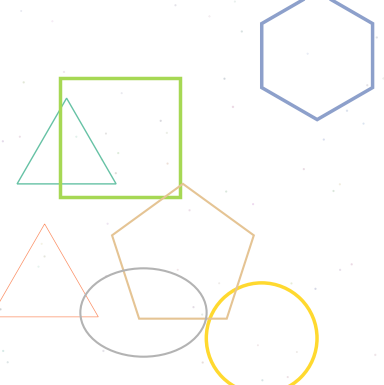[{"shape": "triangle", "thickness": 1, "radius": 0.74, "center": [0.173, 0.597]}, {"shape": "triangle", "thickness": 0.5, "radius": 0.8, "center": [0.116, 0.257]}, {"shape": "hexagon", "thickness": 2.5, "radius": 0.83, "center": [0.824, 0.856]}, {"shape": "square", "thickness": 2.5, "radius": 0.78, "center": [0.312, 0.643]}, {"shape": "circle", "thickness": 2.5, "radius": 0.72, "center": [0.68, 0.121]}, {"shape": "pentagon", "thickness": 1.5, "radius": 0.97, "center": [0.475, 0.329]}, {"shape": "oval", "thickness": 1.5, "radius": 0.82, "center": [0.373, 0.188]}]